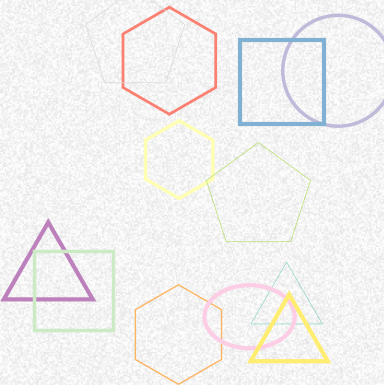[{"shape": "triangle", "thickness": 0.5, "radius": 0.53, "center": [0.744, 0.212]}, {"shape": "hexagon", "thickness": 2.5, "radius": 0.5, "center": [0.465, 0.585]}, {"shape": "circle", "thickness": 2.5, "radius": 0.72, "center": [0.878, 0.816]}, {"shape": "hexagon", "thickness": 2, "radius": 0.7, "center": [0.44, 0.842]}, {"shape": "square", "thickness": 3, "radius": 0.55, "center": [0.732, 0.787]}, {"shape": "hexagon", "thickness": 1, "radius": 0.65, "center": [0.464, 0.131]}, {"shape": "pentagon", "thickness": 0.5, "radius": 0.71, "center": [0.671, 0.487]}, {"shape": "oval", "thickness": 3, "radius": 0.59, "center": [0.648, 0.177]}, {"shape": "pentagon", "thickness": 0.5, "radius": 0.68, "center": [0.351, 0.895]}, {"shape": "triangle", "thickness": 3, "radius": 0.67, "center": [0.125, 0.289]}, {"shape": "square", "thickness": 2.5, "radius": 0.51, "center": [0.19, 0.245]}, {"shape": "triangle", "thickness": 3, "radius": 0.58, "center": [0.751, 0.12]}]